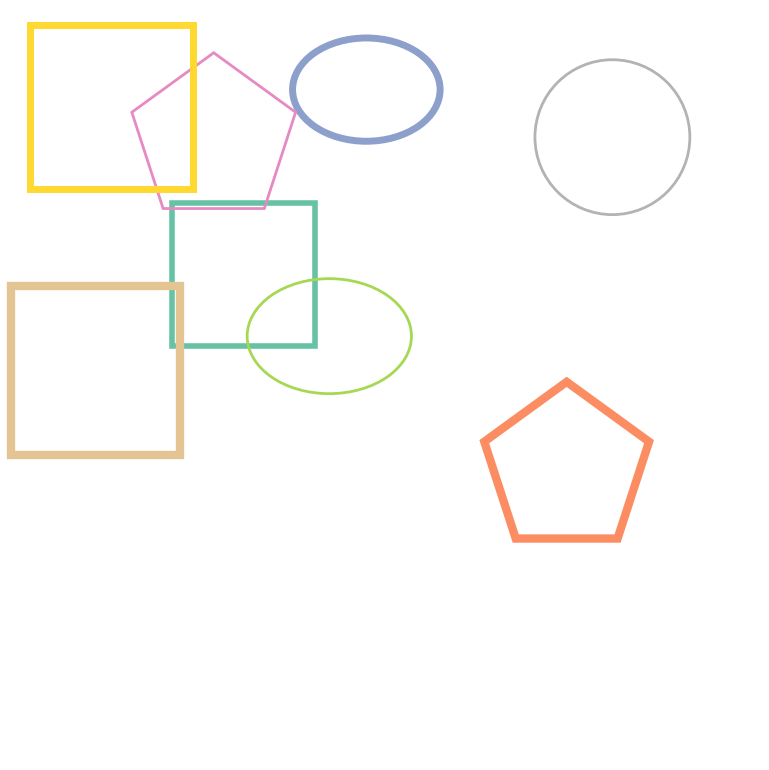[{"shape": "square", "thickness": 2, "radius": 0.47, "center": [0.316, 0.644]}, {"shape": "pentagon", "thickness": 3, "radius": 0.56, "center": [0.736, 0.392]}, {"shape": "oval", "thickness": 2.5, "radius": 0.48, "center": [0.476, 0.884]}, {"shape": "pentagon", "thickness": 1, "radius": 0.56, "center": [0.278, 0.82]}, {"shape": "oval", "thickness": 1, "radius": 0.53, "center": [0.428, 0.563]}, {"shape": "square", "thickness": 2.5, "radius": 0.53, "center": [0.145, 0.861]}, {"shape": "square", "thickness": 3, "radius": 0.55, "center": [0.124, 0.518]}, {"shape": "circle", "thickness": 1, "radius": 0.5, "center": [0.795, 0.822]}]